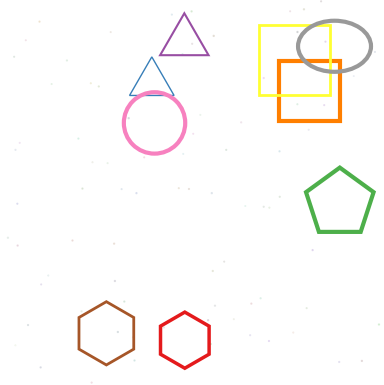[{"shape": "hexagon", "thickness": 2.5, "radius": 0.36, "center": [0.48, 0.116]}, {"shape": "triangle", "thickness": 1, "radius": 0.33, "center": [0.394, 0.785]}, {"shape": "pentagon", "thickness": 3, "radius": 0.46, "center": [0.883, 0.472]}, {"shape": "triangle", "thickness": 1.5, "radius": 0.36, "center": [0.479, 0.893]}, {"shape": "square", "thickness": 3, "radius": 0.39, "center": [0.804, 0.764]}, {"shape": "square", "thickness": 2, "radius": 0.46, "center": [0.766, 0.845]}, {"shape": "hexagon", "thickness": 2, "radius": 0.41, "center": [0.276, 0.134]}, {"shape": "circle", "thickness": 3, "radius": 0.4, "center": [0.401, 0.681]}, {"shape": "oval", "thickness": 3, "radius": 0.47, "center": [0.869, 0.88]}]